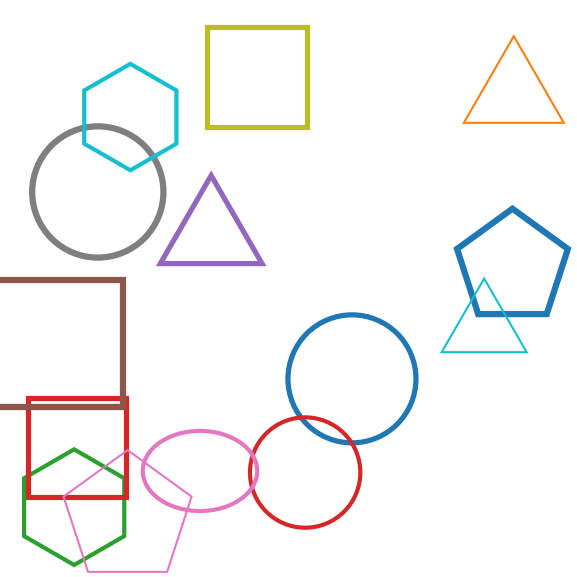[{"shape": "pentagon", "thickness": 3, "radius": 0.5, "center": [0.887, 0.537]}, {"shape": "circle", "thickness": 2.5, "radius": 0.55, "center": [0.609, 0.343]}, {"shape": "triangle", "thickness": 1, "radius": 0.5, "center": [0.89, 0.836]}, {"shape": "hexagon", "thickness": 2, "radius": 0.5, "center": [0.128, 0.121]}, {"shape": "square", "thickness": 2.5, "radius": 0.43, "center": [0.133, 0.224]}, {"shape": "circle", "thickness": 2, "radius": 0.48, "center": [0.528, 0.181]}, {"shape": "triangle", "thickness": 2.5, "radius": 0.51, "center": [0.366, 0.594]}, {"shape": "square", "thickness": 3, "radius": 0.55, "center": [0.102, 0.405]}, {"shape": "oval", "thickness": 2, "radius": 0.5, "center": [0.346, 0.184]}, {"shape": "pentagon", "thickness": 1, "radius": 0.58, "center": [0.221, 0.103]}, {"shape": "circle", "thickness": 3, "radius": 0.57, "center": [0.169, 0.667]}, {"shape": "square", "thickness": 2.5, "radius": 0.43, "center": [0.445, 0.865]}, {"shape": "hexagon", "thickness": 2, "radius": 0.46, "center": [0.226, 0.796]}, {"shape": "triangle", "thickness": 1, "radius": 0.42, "center": [0.838, 0.432]}]